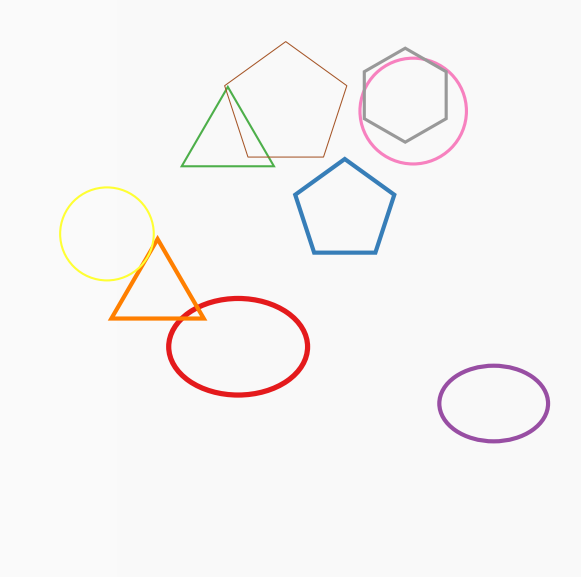[{"shape": "oval", "thickness": 2.5, "radius": 0.6, "center": [0.41, 0.399]}, {"shape": "pentagon", "thickness": 2, "radius": 0.45, "center": [0.593, 0.634]}, {"shape": "triangle", "thickness": 1, "radius": 0.46, "center": [0.392, 0.757]}, {"shape": "oval", "thickness": 2, "radius": 0.47, "center": [0.849, 0.3]}, {"shape": "triangle", "thickness": 2, "radius": 0.46, "center": [0.271, 0.493]}, {"shape": "circle", "thickness": 1, "radius": 0.4, "center": [0.184, 0.594]}, {"shape": "pentagon", "thickness": 0.5, "radius": 0.55, "center": [0.492, 0.817]}, {"shape": "circle", "thickness": 1.5, "radius": 0.46, "center": [0.711, 0.807]}, {"shape": "hexagon", "thickness": 1.5, "radius": 0.41, "center": [0.697, 0.834]}]